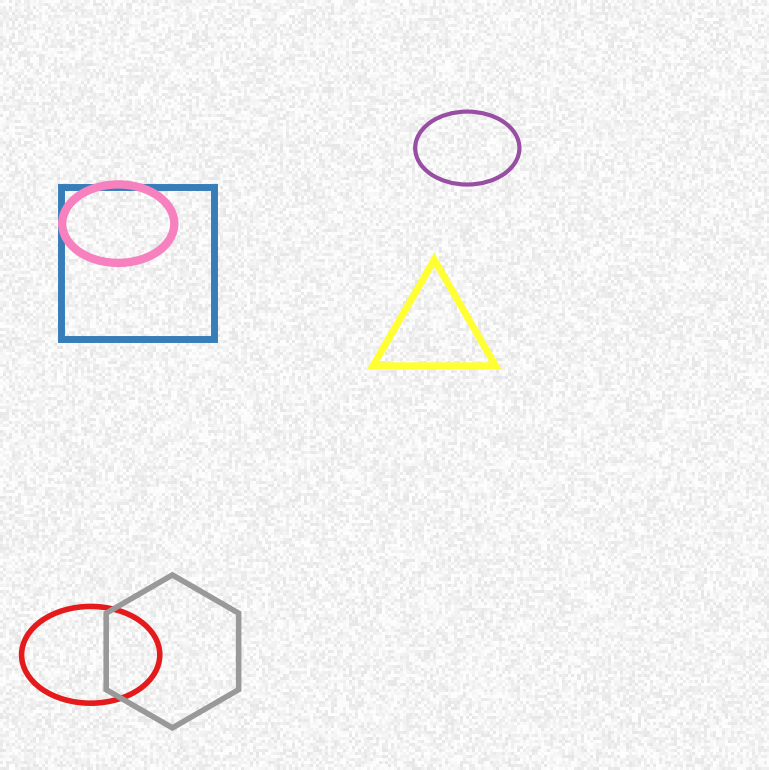[{"shape": "oval", "thickness": 2, "radius": 0.45, "center": [0.118, 0.15]}, {"shape": "square", "thickness": 2.5, "radius": 0.5, "center": [0.179, 0.658]}, {"shape": "oval", "thickness": 1.5, "radius": 0.34, "center": [0.607, 0.808]}, {"shape": "triangle", "thickness": 2.5, "radius": 0.46, "center": [0.564, 0.571]}, {"shape": "oval", "thickness": 3, "radius": 0.36, "center": [0.154, 0.71]}, {"shape": "hexagon", "thickness": 2, "radius": 0.5, "center": [0.224, 0.154]}]